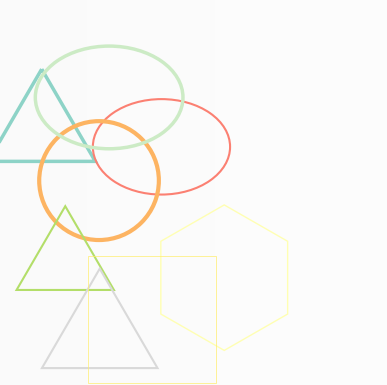[{"shape": "triangle", "thickness": 2.5, "radius": 0.8, "center": [0.108, 0.661]}, {"shape": "hexagon", "thickness": 1, "radius": 0.94, "center": [0.579, 0.279]}, {"shape": "oval", "thickness": 1.5, "radius": 0.89, "center": [0.417, 0.619]}, {"shape": "circle", "thickness": 3, "radius": 0.77, "center": [0.256, 0.531]}, {"shape": "triangle", "thickness": 1.5, "radius": 0.73, "center": [0.168, 0.319]}, {"shape": "triangle", "thickness": 1.5, "radius": 0.86, "center": [0.257, 0.13]}, {"shape": "oval", "thickness": 2.5, "radius": 0.95, "center": [0.282, 0.747]}, {"shape": "square", "thickness": 0.5, "radius": 0.83, "center": [0.391, 0.171]}]